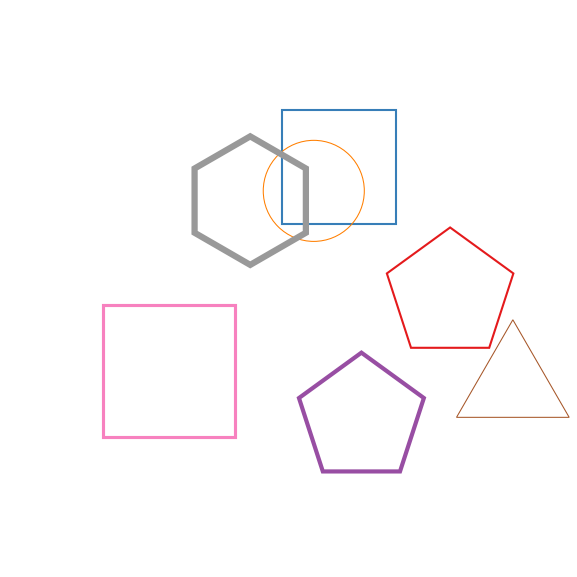[{"shape": "pentagon", "thickness": 1, "radius": 0.58, "center": [0.779, 0.49]}, {"shape": "square", "thickness": 1, "radius": 0.49, "center": [0.588, 0.71]}, {"shape": "pentagon", "thickness": 2, "radius": 0.57, "center": [0.626, 0.275]}, {"shape": "circle", "thickness": 0.5, "radius": 0.44, "center": [0.543, 0.669]}, {"shape": "triangle", "thickness": 0.5, "radius": 0.56, "center": [0.888, 0.333]}, {"shape": "square", "thickness": 1.5, "radius": 0.57, "center": [0.292, 0.356]}, {"shape": "hexagon", "thickness": 3, "radius": 0.56, "center": [0.433, 0.652]}]